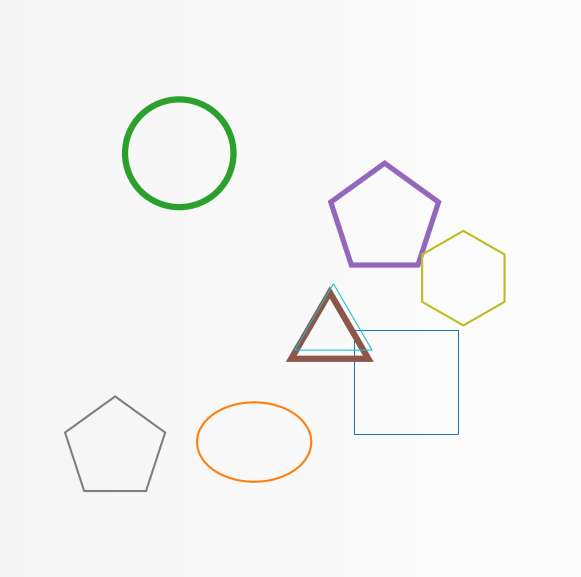[{"shape": "square", "thickness": 0.5, "radius": 0.45, "center": [0.698, 0.337]}, {"shape": "oval", "thickness": 1, "radius": 0.49, "center": [0.437, 0.234]}, {"shape": "circle", "thickness": 3, "radius": 0.47, "center": [0.308, 0.734]}, {"shape": "pentagon", "thickness": 2.5, "radius": 0.49, "center": [0.662, 0.619]}, {"shape": "triangle", "thickness": 3, "radius": 0.38, "center": [0.567, 0.416]}, {"shape": "pentagon", "thickness": 1, "radius": 0.45, "center": [0.198, 0.222]}, {"shape": "hexagon", "thickness": 1, "radius": 0.41, "center": [0.797, 0.517]}, {"shape": "triangle", "thickness": 0.5, "radius": 0.38, "center": [0.574, 0.431]}]